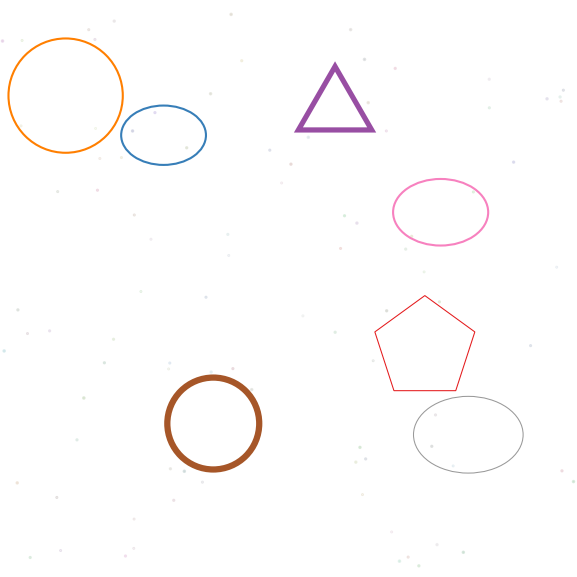[{"shape": "pentagon", "thickness": 0.5, "radius": 0.46, "center": [0.736, 0.396]}, {"shape": "oval", "thickness": 1, "radius": 0.37, "center": [0.283, 0.765]}, {"shape": "triangle", "thickness": 2.5, "radius": 0.37, "center": [0.58, 0.811]}, {"shape": "circle", "thickness": 1, "radius": 0.49, "center": [0.114, 0.834]}, {"shape": "circle", "thickness": 3, "radius": 0.4, "center": [0.369, 0.266]}, {"shape": "oval", "thickness": 1, "radius": 0.41, "center": [0.763, 0.632]}, {"shape": "oval", "thickness": 0.5, "radius": 0.47, "center": [0.811, 0.246]}]